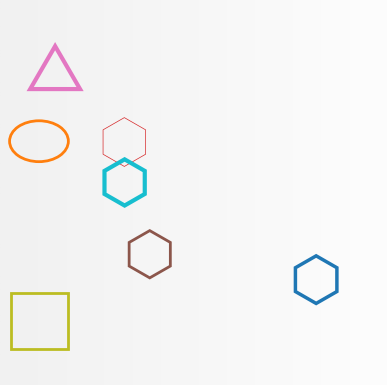[{"shape": "hexagon", "thickness": 2.5, "radius": 0.31, "center": [0.816, 0.274]}, {"shape": "oval", "thickness": 2, "radius": 0.38, "center": [0.101, 0.633]}, {"shape": "hexagon", "thickness": 0.5, "radius": 0.32, "center": [0.321, 0.631]}, {"shape": "hexagon", "thickness": 2, "radius": 0.31, "center": [0.386, 0.34]}, {"shape": "triangle", "thickness": 3, "radius": 0.37, "center": [0.142, 0.806]}, {"shape": "square", "thickness": 2, "radius": 0.36, "center": [0.101, 0.166]}, {"shape": "hexagon", "thickness": 3, "radius": 0.3, "center": [0.322, 0.526]}]